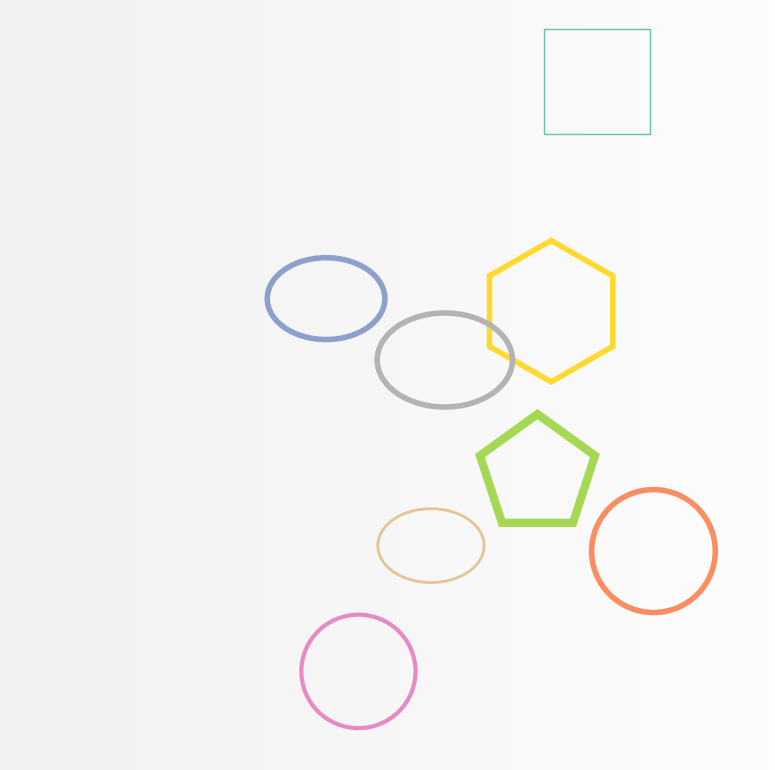[{"shape": "square", "thickness": 0.5, "radius": 0.34, "center": [0.771, 0.894]}, {"shape": "circle", "thickness": 2, "radius": 0.4, "center": [0.843, 0.284]}, {"shape": "oval", "thickness": 2, "radius": 0.38, "center": [0.421, 0.612]}, {"shape": "circle", "thickness": 1.5, "radius": 0.37, "center": [0.463, 0.128]}, {"shape": "pentagon", "thickness": 3, "radius": 0.39, "center": [0.694, 0.384]}, {"shape": "hexagon", "thickness": 2, "radius": 0.46, "center": [0.711, 0.596]}, {"shape": "oval", "thickness": 1, "radius": 0.34, "center": [0.556, 0.291]}, {"shape": "oval", "thickness": 2, "radius": 0.44, "center": [0.574, 0.532]}]